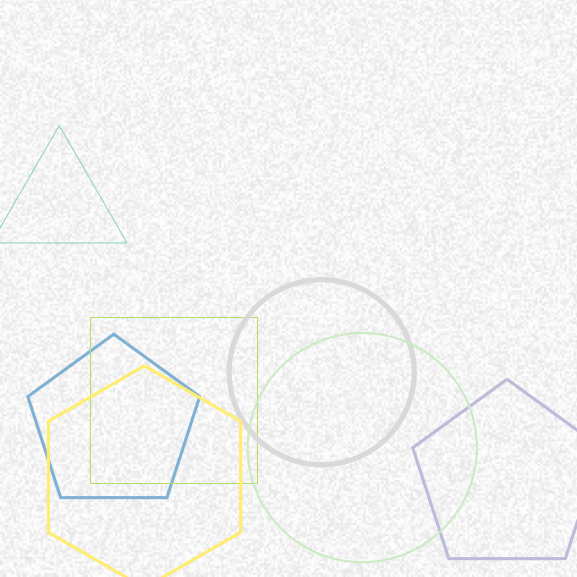[{"shape": "triangle", "thickness": 0.5, "radius": 0.68, "center": [0.103, 0.646]}, {"shape": "pentagon", "thickness": 1.5, "radius": 0.86, "center": [0.878, 0.171]}, {"shape": "pentagon", "thickness": 1.5, "radius": 0.78, "center": [0.197, 0.264]}, {"shape": "square", "thickness": 0.5, "radius": 0.72, "center": [0.301, 0.307]}, {"shape": "circle", "thickness": 2.5, "radius": 0.8, "center": [0.557, 0.355]}, {"shape": "circle", "thickness": 1, "radius": 0.99, "center": [0.627, 0.224]}, {"shape": "hexagon", "thickness": 1.5, "radius": 0.96, "center": [0.25, 0.173]}]